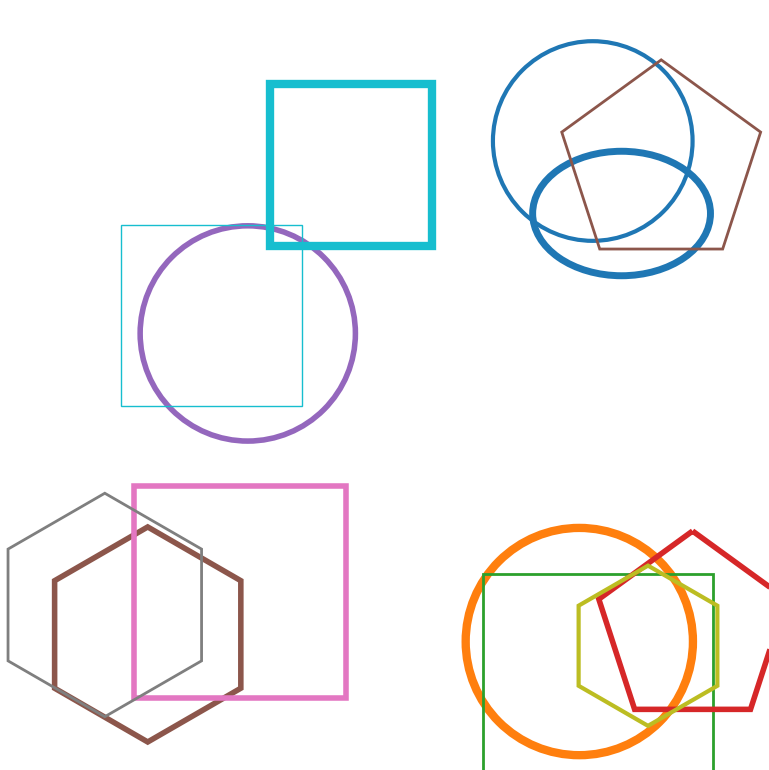[{"shape": "circle", "thickness": 1.5, "radius": 0.65, "center": [0.77, 0.817]}, {"shape": "oval", "thickness": 2.5, "radius": 0.58, "center": [0.807, 0.723]}, {"shape": "circle", "thickness": 3, "radius": 0.74, "center": [0.752, 0.167]}, {"shape": "square", "thickness": 1, "radius": 0.75, "center": [0.777, 0.105]}, {"shape": "pentagon", "thickness": 2, "radius": 0.64, "center": [0.899, 0.182]}, {"shape": "circle", "thickness": 2, "radius": 0.7, "center": [0.322, 0.567]}, {"shape": "hexagon", "thickness": 2, "radius": 0.7, "center": [0.192, 0.176]}, {"shape": "pentagon", "thickness": 1, "radius": 0.68, "center": [0.859, 0.786]}, {"shape": "square", "thickness": 2, "radius": 0.69, "center": [0.312, 0.231]}, {"shape": "hexagon", "thickness": 1, "radius": 0.73, "center": [0.136, 0.214]}, {"shape": "hexagon", "thickness": 1.5, "radius": 0.52, "center": [0.842, 0.161]}, {"shape": "square", "thickness": 0.5, "radius": 0.59, "center": [0.275, 0.59]}, {"shape": "square", "thickness": 3, "radius": 0.53, "center": [0.456, 0.786]}]